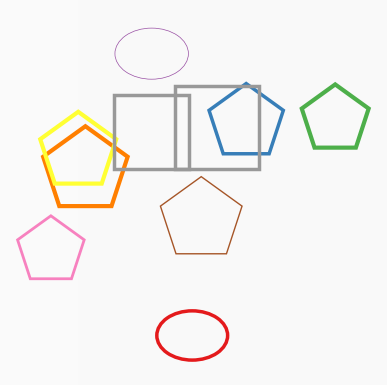[{"shape": "oval", "thickness": 2.5, "radius": 0.46, "center": [0.496, 0.129]}, {"shape": "pentagon", "thickness": 2.5, "radius": 0.5, "center": [0.635, 0.682]}, {"shape": "pentagon", "thickness": 3, "radius": 0.45, "center": [0.865, 0.69]}, {"shape": "oval", "thickness": 0.5, "radius": 0.47, "center": [0.391, 0.861]}, {"shape": "pentagon", "thickness": 3, "radius": 0.57, "center": [0.22, 0.557]}, {"shape": "pentagon", "thickness": 3, "radius": 0.52, "center": [0.202, 0.607]}, {"shape": "pentagon", "thickness": 1, "radius": 0.55, "center": [0.519, 0.43]}, {"shape": "pentagon", "thickness": 2, "radius": 0.45, "center": [0.131, 0.349]}, {"shape": "square", "thickness": 2.5, "radius": 0.54, "center": [0.56, 0.67]}, {"shape": "square", "thickness": 2.5, "radius": 0.48, "center": [0.39, 0.656]}]